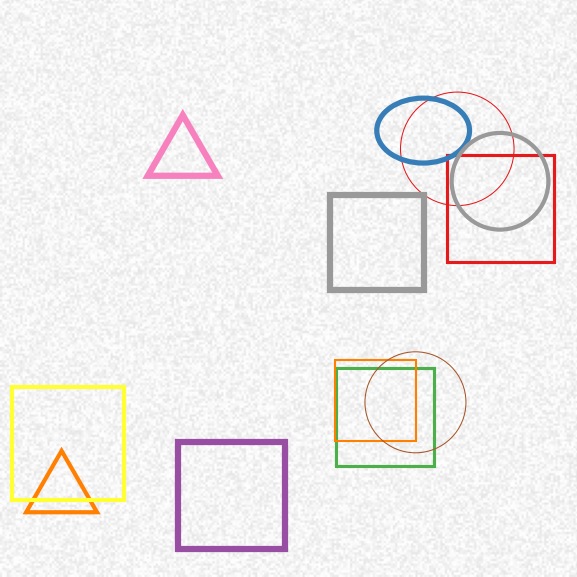[{"shape": "circle", "thickness": 0.5, "radius": 0.49, "center": [0.792, 0.741]}, {"shape": "square", "thickness": 1.5, "radius": 0.46, "center": [0.867, 0.638]}, {"shape": "oval", "thickness": 2.5, "radius": 0.4, "center": [0.733, 0.773]}, {"shape": "square", "thickness": 1.5, "radius": 0.43, "center": [0.666, 0.277]}, {"shape": "square", "thickness": 3, "radius": 0.46, "center": [0.401, 0.142]}, {"shape": "square", "thickness": 1, "radius": 0.35, "center": [0.65, 0.306]}, {"shape": "triangle", "thickness": 2, "radius": 0.35, "center": [0.107, 0.148]}, {"shape": "square", "thickness": 2, "radius": 0.49, "center": [0.118, 0.231]}, {"shape": "circle", "thickness": 0.5, "radius": 0.44, "center": [0.719, 0.303]}, {"shape": "triangle", "thickness": 3, "radius": 0.35, "center": [0.317, 0.73]}, {"shape": "square", "thickness": 3, "radius": 0.41, "center": [0.653, 0.579]}, {"shape": "circle", "thickness": 2, "radius": 0.42, "center": [0.866, 0.685]}]